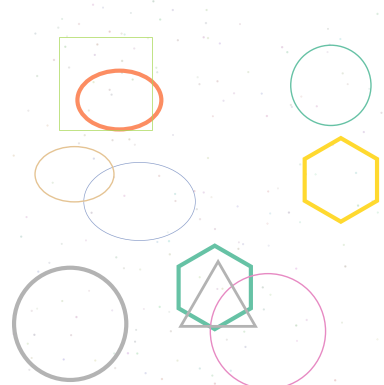[{"shape": "circle", "thickness": 1, "radius": 0.52, "center": [0.859, 0.778]}, {"shape": "hexagon", "thickness": 3, "radius": 0.54, "center": [0.558, 0.253]}, {"shape": "oval", "thickness": 3, "radius": 0.55, "center": [0.31, 0.74]}, {"shape": "oval", "thickness": 0.5, "radius": 0.72, "center": [0.363, 0.477]}, {"shape": "circle", "thickness": 1, "radius": 0.75, "center": [0.696, 0.14]}, {"shape": "square", "thickness": 0.5, "radius": 0.6, "center": [0.274, 0.783]}, {"shape": "hexagon", "thickness": 3, "radius": 0.54, "center": [0.885, 0.533]}, {"shape": "oval", "thickness": 1, "radius": 0.51, "center": [0.194, 0.547]}, {"shape": "triangle", "thickness": 2, "radius": 0.56, "center": [0.566, 0.208]}, {"shape": "circle", "thickness": 3, "radius": 0.73, "center": [0.182, 0.159]}]